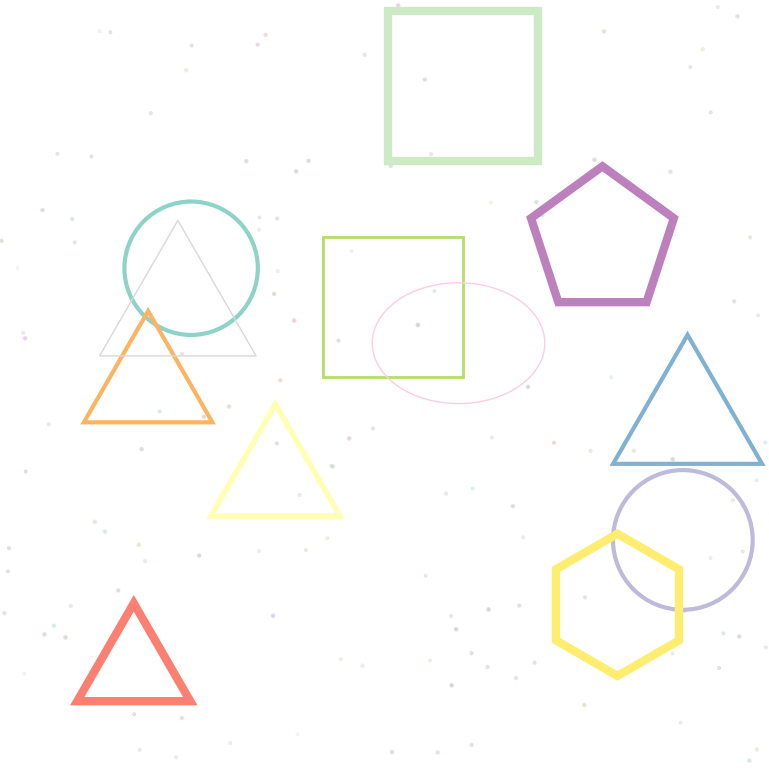[{"shape": "circle", "thickness": 1.5, "radius": 0.43, "center": [0.248, 0.652]}, {"shape": "triangle", "thickness": 2, "radius": 0.48, "center": [0.358, 0.378]}, {"shape": "circle", "thickness": 1.5, "radius": 0.45, "center": [0.887, 0.299]}, {"shape": "triangle", "thickness": 3, "radius": 0.42, "center": [0.174, 0.132]}, {"shape": "triangle", "thickness": 1.5, "radius": 0.56, "center": [0.893, 0.453]}, {"shape": "triangle", "thickness": 1.5, "radius": 0.48, "center": [0.192, 0.5]}, {"shape": "square", "thickness": 1, "radius": 0.45, "center": [0.511, 0.602]}, {"shape": "oval", "thickness": 0.5, "radius": 0.56, "center": [0.595, 0.554]}, {"shape": "triangle", "thickness": 0.5, "radius": 0.59, "center": [0.231, 0.596]}, {"shape": "pentagon", "thickness": 3, "radius": 0.49, "center": [0.782, 0.686]}, {"shape": "square", "thickness": 3, "radius": 0.49, "center": [0.602, 0.888]}, {"shape": "hexagon", "thickness": 3, "radius": 0.46, "center": [0.802, 0.214]}]